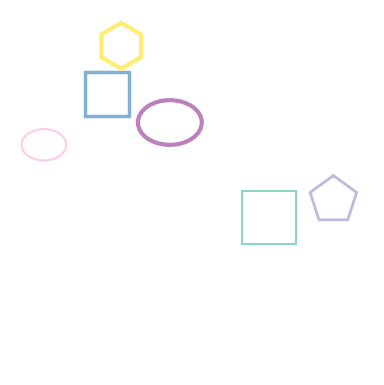[{"shape": "square", "thickness": 1.5, "radius": 0.35, "center": [0.699, 0.435]}, {"shape": "pentagon", "thickness": 2, "radius": 0.32, "center": [0.866, 0.48]}, {"shape": "square", "thickness": 2.5, "radius": 0.29, "center": [0.279, 0.757]}, {"shape": "oval", "thickness": 1.5, "radius": 0.29, "center": [0.114, 0.624]}, {"shape": "oval", "thickness": 3, "radius": 0.41, "center": [0.441, 0.682]}, {"shape": "hexagon", "thickness": 3, "radius": 0.3, "center": [0.315, 0.881]}]